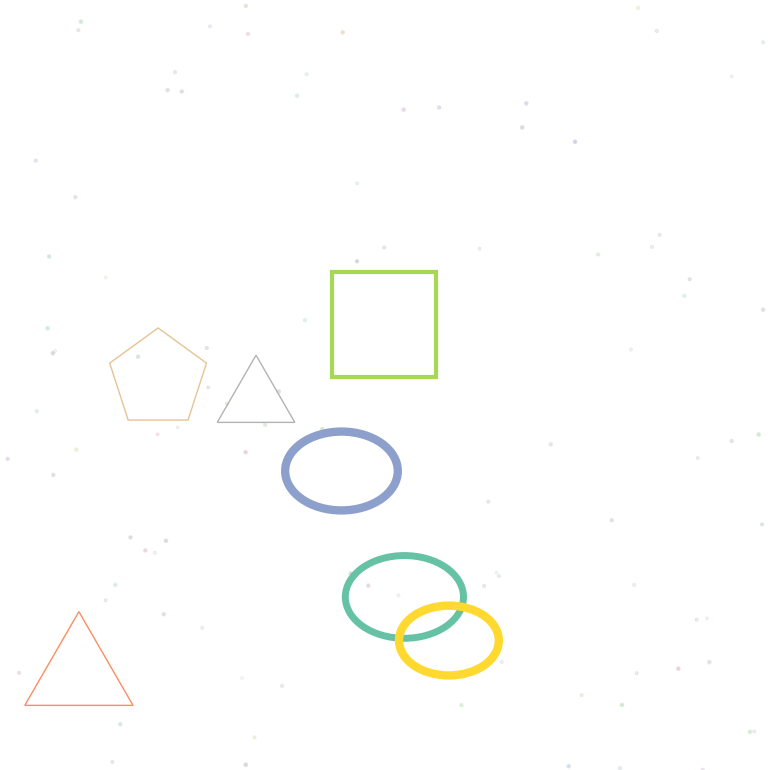[{"shape": "oval", "thickness": 2.5, "radius": 0.38, "center": [0.525, 0.225]}, {"shape": "triangle", "thickness": 0.5, "radius": 0.41, "center": [0.102, 0.125]}, {"shape": "oval", "thickness": 3, "radius": 0.37, "center": [0.443, 0.388]}, {"shape": "square", "thickness": 1.5, "radius": 0.34, "center": [0.499, 0.579]}, {"shape": "oval", "thickness": 3, "radius": 0.32, "center": [0.583, 0.168]}, {"shape": "pentagon", "thickness": 0.5, "radius": 0.33, "center": [0.205, 0.508]}, {"shape": "triangle", "thickness": 0.5, "radius": 0.29, "center": [0.333, 0.481]}]